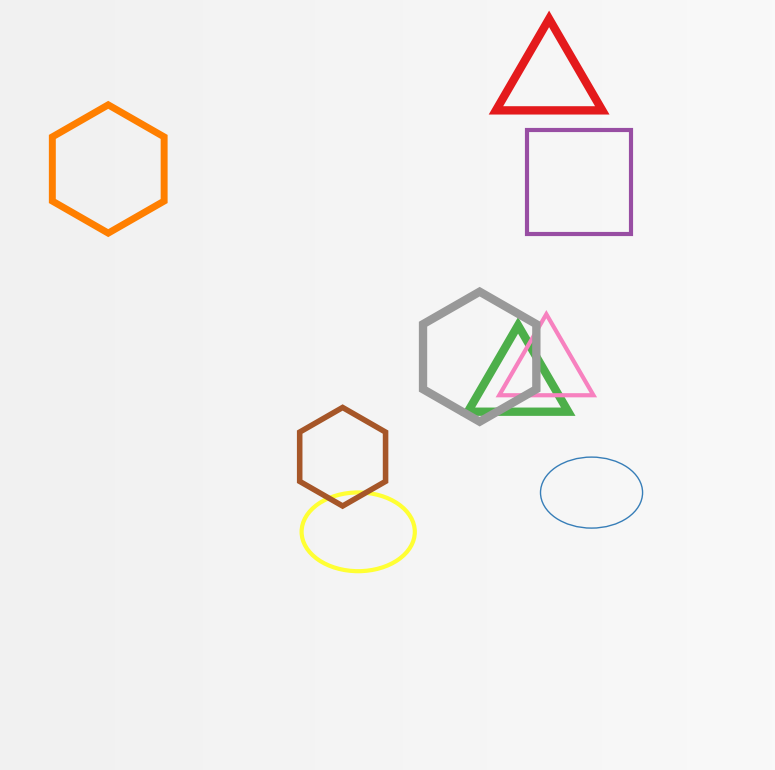[{"shape": "triangle", "thickness": 3, "radius": 0.4, "center": [0.709, 0.896]}, {"shape": "oval", "thickness": 0.5, "radius": 0.33, "center": [0.763, 0.36]}, {"shape": "triangle", "thickness": 3, "radius": 0.37, "center": [0.668, 0.503]}, {"shape": "square", "thickness": 1.5, "radius": 0.34, "center": [0.748, 0.763]}, {"shape": "hexagon", "thickness": 2.5, "radius": 0.42, "center": [0.14, 0.781]}, {"shape": "oval", "thickness": 1.5, "radius": 0.37, "center": [0.462, 0.309]}, {"shape": "hexagon", "thickness": 2, "radius": 0.32, "center": [0.442, 0.407]}, {"shape": "triangle", "thickness": 1.5, "radius": 0.35, "center": [0.705, 0.522]}, {"shape": "hexagon", "thickness": 3, "radius": 0.42, "center": [0.619, 0.537]}]